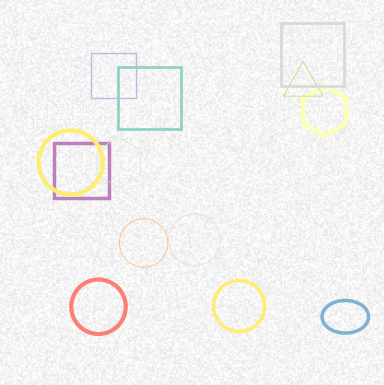[{"shape": "square", "thickness": 2, "radius": 0.41, "center": [0.389, 0.746]}, {"shape": "hexagon", "thickness": 3, "radius": 0.32, "center": [0.843, 0.712]}, {"shape": "square", "thickness": 1, "radius": 0.3, "center": [0.295, 0.804]}, {"shape": "circle", "thickness": 3, "radius": 0.35, "center": [0.256, 0.203]}, {"shape": "oval", "thickness": 2.5, "radius": 0.3, "center": [0.897, 0.177]}, {"shape": "circle", "thickness": 0.5, "radius": 0.31, "center": [0.373, 0.369]}, {"shape": "triangle", "thickness": 0.5, "radius": 0.3, "center": [0.787, 0.78]}, {"shape": "circle", "thickness": 0.5, "radius": 0.34, "center": [0.505, 0.377]}, {"shape": "square", "thickness": 2, "radius": 0.41, "center": [0.812, 0.859]}, {"shape": "square", "thickness": 2.5, "radius": 0.36, "center": [0.212, 0.557]}, {"shape": "hexagon", "thickness": 0.5, "radius": 0.33, "center": [0.309, 0.578]}, {"shape": "circle", "thickness": 3, "radius": 0.42, "center": [0.184, 0.578]}, {"shape": "circle", "thickness": 2.5, "radius": 0.33, "center": [0.621, 0.205]}]